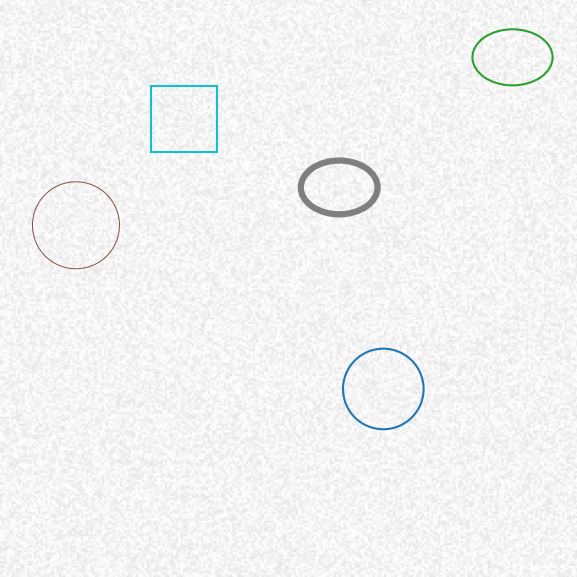[{"shape": "circle", "thickness": 1, "radius": 0.35, "center": [0.664, 0.326]}, {"shape": "oval", "thickness": 1, "radius": 0.35, "center": [0.887, 0.9]}, {"shape": "circle", "thickness": 0.5, "radius": 0.38, "center": [0.132, 0.609]}, {"shape": "oval", "thickness": 3, "radius": 0.33, "center": [0.587, 0.675]}, {"shape": "square", "thickness": 1, "radius": 0.29, "center": [0.319, 0.793]}]